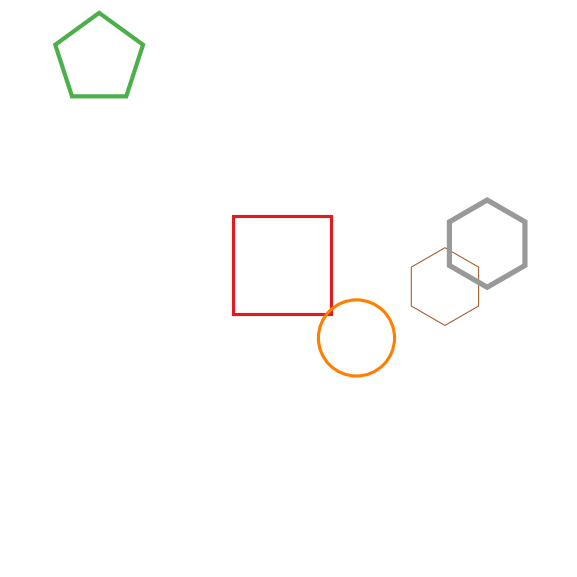[{"shape": "square", "thickness": 1.5, "radius": 0.43, "center": [0.488, 0.54]}, {"shape": "pentagon", "thickness": 2, "radius": 0.4, "center": [0.172, 0.897]}, {"shape": "circle", "thickness": 1.5, "radius": 0.33, "center": [0.617, 0.414]}, {"shape": "hexagon", "thickness": 0.5, "radius": 0.34, "center": [0.77, 0.503]}, {"shape": "hexagon", "thickness": 2.5, "radius": 0.38, "center": [0.844, 0.577]}]